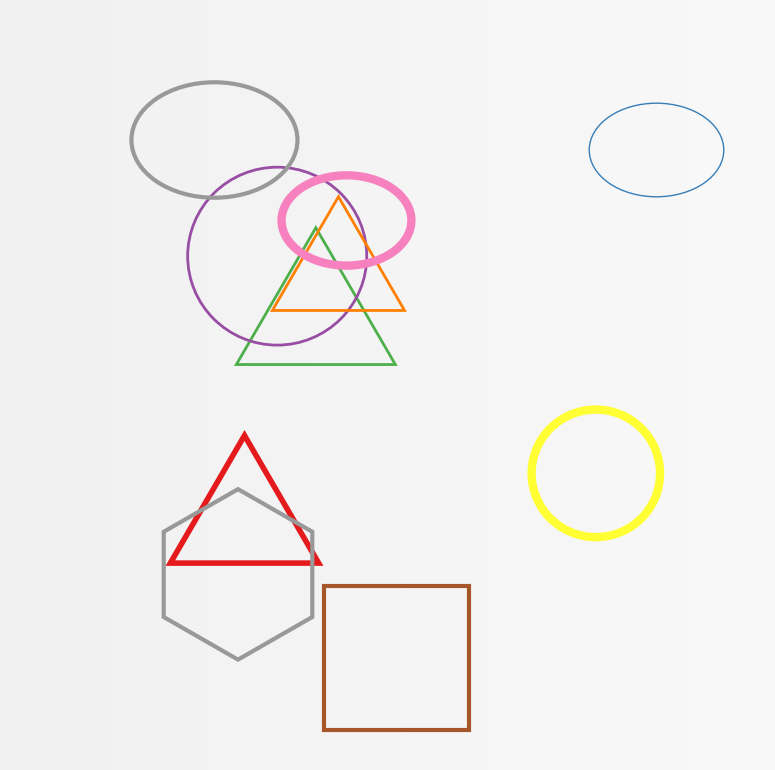[{"shape": "triangle", "thickness": 2, "radius": 0.55, "center": [0.315, 0.324]}, {"shape": "oval", "thickness": 0.5, "radius": 0.43, "center": [0.847, 0.805]}, {"shape": "triangle", "thickness": 1, "radius": 0.59, "center": [0.408, 0.586]}, {"shape": "circle", "thickness": 1, "radius": 0.58, "center": [0.358, 0.667]}, {"shape": "triangle", "thickness": 1, "radius": 0.49, "center": [0.437, 0.646]}, {"shape": "circle", "thickness": 3, "radius": 0.41, "center": [0.769, 0.385]}, {"shape": "square", "thickness": 1.5, "radius": 0.47, "center": [0.511, 0.145]}, {"shape": "oval", "thickness": 3, "radius": 0.42, "center": [0.447, 0.714]}, {"shape": "oval", "thickness": 1.5, "radius": 0.54, "center": [0.277, 0.818]}, {"shape": "hexagon", "thickness": 1.5, "radius": 0.55, "center": [0.307, 0.254]}]